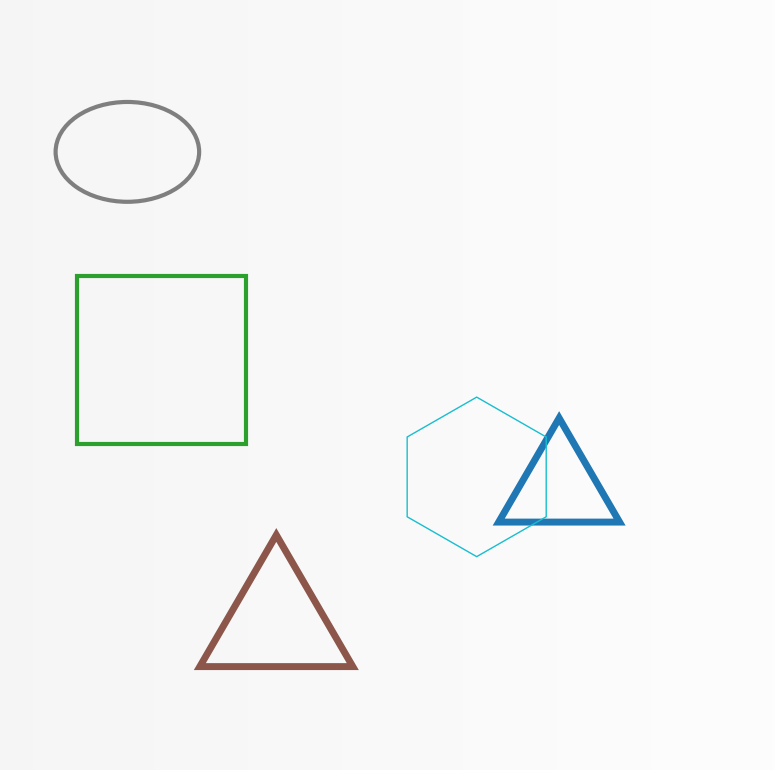[{"shape": "triangle", "thickness": 2.5, "radius": 0.45, "center": [0.721, 0.367]}, {"shape": "square", "thickness": 1.5, "radius": 0.55, "center": [0.208, 0.533]}, {"shape": "triangle", "thickness": 2.5, "radius": 0.57, "center": [0.357, 0.191]}, {"shape": "oval", "thickness": 1.5, "radius": 0.46, "center": [0.164, 0.803]}, {"shape": "hexagon", "thickness": 0.5, "radius": 0.52, "center": [0.615, 0.381]}]